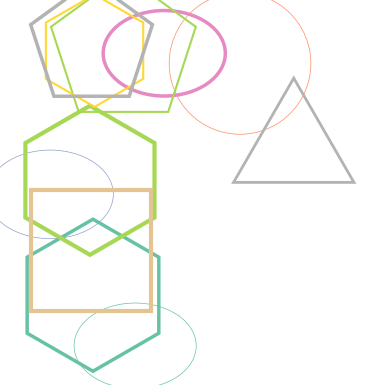[{"shape": "oval", "thickness": 0.5, "radius": 0.79, "center": [0.351, 0.102]}, {"shape": "hexagon", "thickness": 2.5, "radius": 0.99, "center": [0.242, 0.233]}, {"shape": "circle", "thickness": 0.5, "radius": 0.92, "center": [0.623, 0.835]}, {"shape": "oval", "thickness": 0.5, "radius": 0.82, "center": [0.13, 0.495]}, {"shape": "oval", "thickness": 2.5, "radius": 0.79, "center": [0.427, 0.862]}, {"shape": "pentagon", "thickness": 1.5, "radius": 0.99, "center": [0.321, 0.869]}, {"shape": "hexagon", "thickness": 3, "radius": 0.97, "center": [0.234, 0.532]}, {"shape": "hexagon", "thickness": 1.5, "radius": 0.73, "center": [0.246, 0.868]}, {"shape": "square", "thickness": 3, "radius": 0.78, "center": [0.236, 0.349]}, {"shape": "triangle", "thickness": 2, "radius": 0.9, "center": [0.763, 0.617]}, {"shape": "pentagon", "thickness": 2.5, "radius": 0.83, "center": [0.238, 0.885]}]